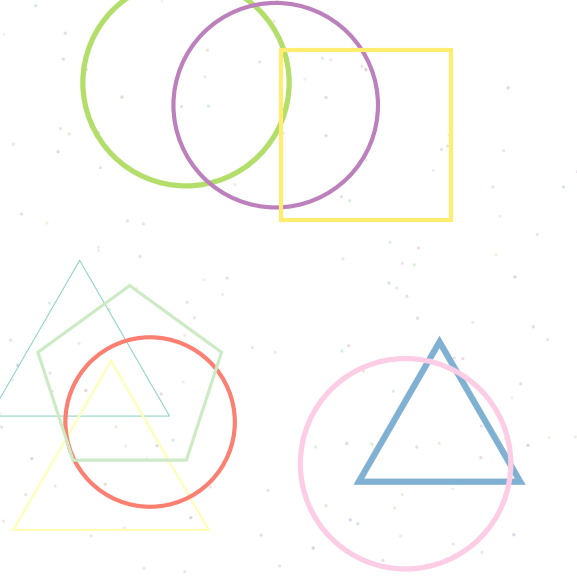[{"shape": "triangle", "thickness": 0.5, "radius": 0.9, "center": [0.138, 0.368]}, {"shape": "triangle", "thickness": 1, "radius": 0.98, "center": [0.192, 0.179]}, {"shape": "circle", "thickness": 2, "radius": 0.73, "center": [0.26, 0.268]}, {"shape": "triangle", "thickness": 3, "radius": 0.81, "center": [0.761, 0.246]}, {"shape": "circle", "thickness": 2.5, "radius": 0.89, "center": [0.322, 0.856]}, {"shape": "circle", "thickness": 2.5, "radius": 0.91, "center": [0.702, 0.196]}, {"shape": "circle", "thickness": 2, "radius": 0.89, "center": [0.477, 0.817]}, {"shape": "pentagon", "thickness": 1.5, "radius": 0.84, "center": [0.225, 0.337]}, {"shape": "square", "thickness": 2, "radius": 0.74, "center": [0.633, 0.765]}]